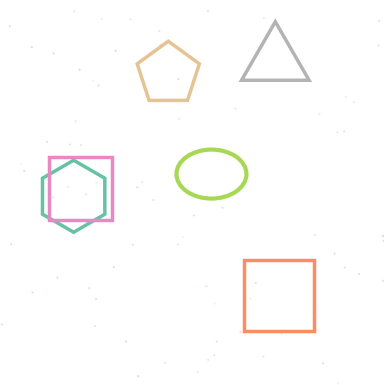[{"shape": "hexagon", "thickness": 2.5, "radius": 0.47, "center": [0.191, 0.49]}, {"shape": "square", "thickness": 2.5, "radius": 0.46, "center": [0.724, 0.232]}, {"shape": "square", "thickness": 2.5, "radius": 0.41, "center": [0.209, 0.509]}, {"shape": "oval", "thickness": 3, "radius": 0.45, "center": [0.549, 0.548]}, {"shape": "pentagon", "thickness": 2.5, "radius": 0.42, "center": [0.437, 0.808]}, {"shape": "triangle", "thickness": 2.5, "radius": 0.51, "center": [0.715, 0.842]}]